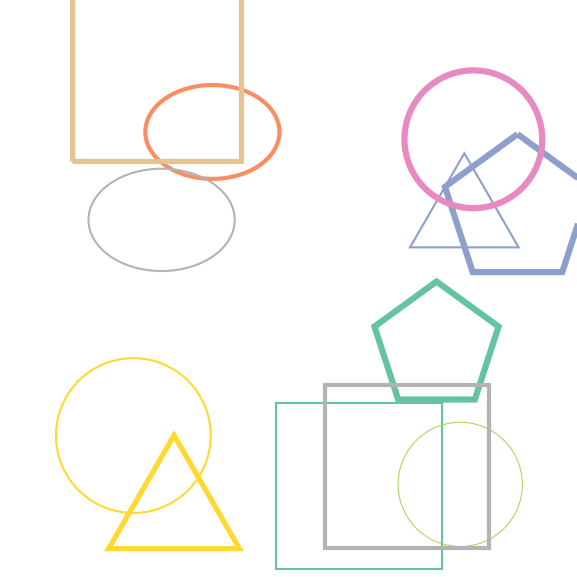[{"shape": "pentagon", "thickness": 3, "radius": 0.56, "center": [0.756, 0.399]}, {"shape": "square", "thickness": 1, "radius": 0.72, "center": [0.622, 0.157]}, {"shape": "oval", "thickness": 2, "radius": 0.58, "center": [0.368, 0.771]}, {"shape": "triangle", "thickness": 1, "radius": 0.54, "center": [0.804, 0.625]}, {"shape": "pentagon", "thickness": 3, "radius": 0.66, "center": [0.896, 0.635]}, {"shape": "circle", "thickness": 3, "radius": 0.6, "center": [0.82, 0.758]}, {"shape": "circle", "thickness": 0.5, "radius": 0.54, "center": [0.797, 0.16]}, {"shape": "triangle", "thickness": 2.5, "radius": 0.65, "center": [0.301, 0.114]}, {"shape": "circle", "thickness": 1, "radius": 0.67, "center": [0.231, 0.245]}, {"shape": "square", "thickness": 2.5, "radius": 0.73, "center": [0.271, 0.868]}, {"shape": "oval", "thickness": 1, "radius": 0.63, "center": [0.28, 0.618]}, {"shape": "square", "thickness": 2, "radius": 0.71, "center": [0.705, 0.191]}]